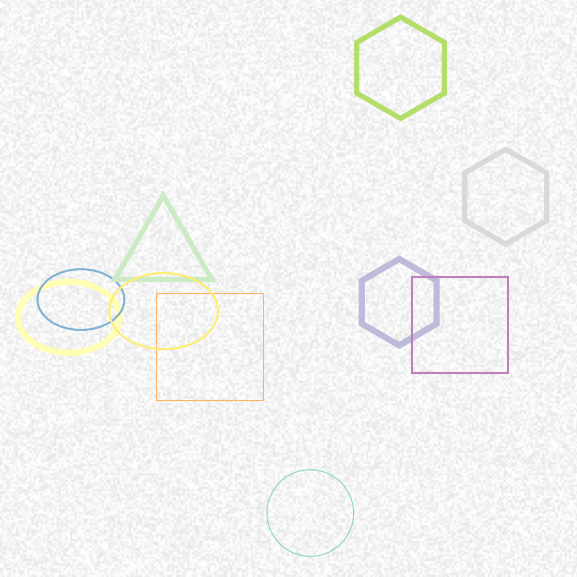[{"shape": "circle", "thickness": 0.5, "radius": 0.38, "center": [0.537, 0.111]}, {"shape": "oval", "thickness": 3, "radius": 0.44, "center": [0.119, 0.45]}, {"shape": "hexagon", "thickness": 3, "radius": 0.37, "center": [0.691, 0.476]}, {"shape": "oval", "thickness": 1, "radius": 0.38, "center": [0.14, 0.48]}, {"shape": "square", "thickness": 0.5, "radius": 0.46, "center": [0.363, 0.399]}, {"shape": "hexagon", "thickness": 2.5, "radius": 0.44, "center": [0.694, 0.882]}, {"shape": "hexagon", "thickness": 2.5, "radius": 0.41, "center": [0.876, 0.658]}, {"shape": "square", "thickness": 1, "radius": 0.41, "center": [0.797, 0.436]}, {"shape": "triangle", "thickness": 2.5, "radius": 0.48, "center": [0.283, 0.564]}, {"shape": "oval", "thickness": 1, "radius": 0.47, "center": [0.283, 0.46]}]